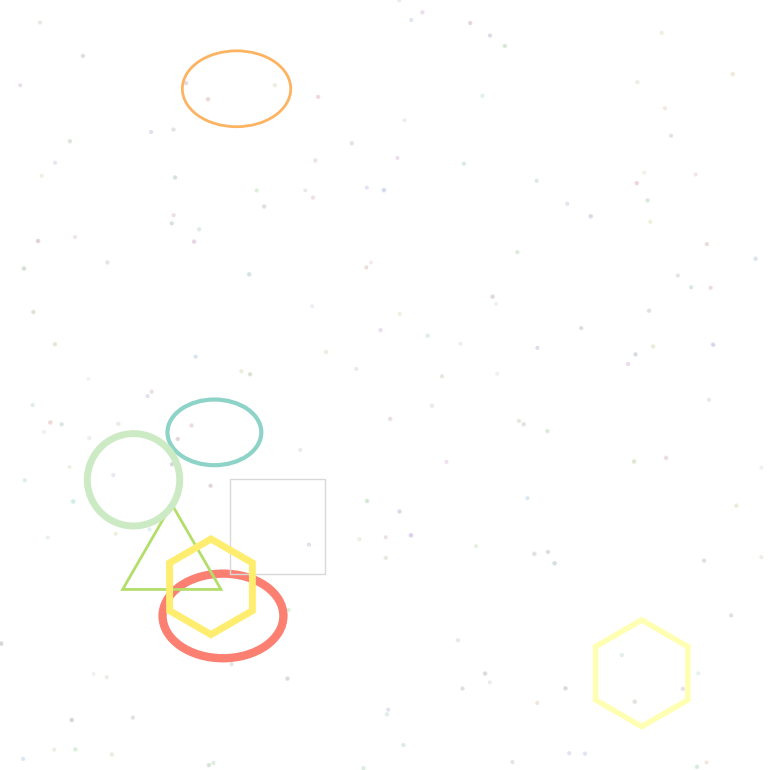[{"shape": "oval", "thickness": 1.5, "radius": 0.3, "center": [0.278, 0.438]}, {"shape": "hexagon", "thickness": 2, "radius": 0.35, "center": [0.833, 0.126]}, {"shape": "oval", "thickness": 3, "radius": 0.39, "center": [0.29, 0.2]}, {"shape": "oval", "thickness": 1, "radius": 0.35, "center": [0.307, 0.885]}, {"shape": "triangle", "thickness": 1, "radius": 0.37, "center": [0.223, 0.271]}, {"shape": "square", "thickness": 0.5, "radius": 0.31, "center": [0.36, 0.317]}, {"shape": "circle", "thickness": 2.5, "radius": 0.3, "center": [0.173, 0.377]}, {"shape": "hexagon", "thickness": 2.5, "radius": 0.31, "center": [0.274, 0.238]}]